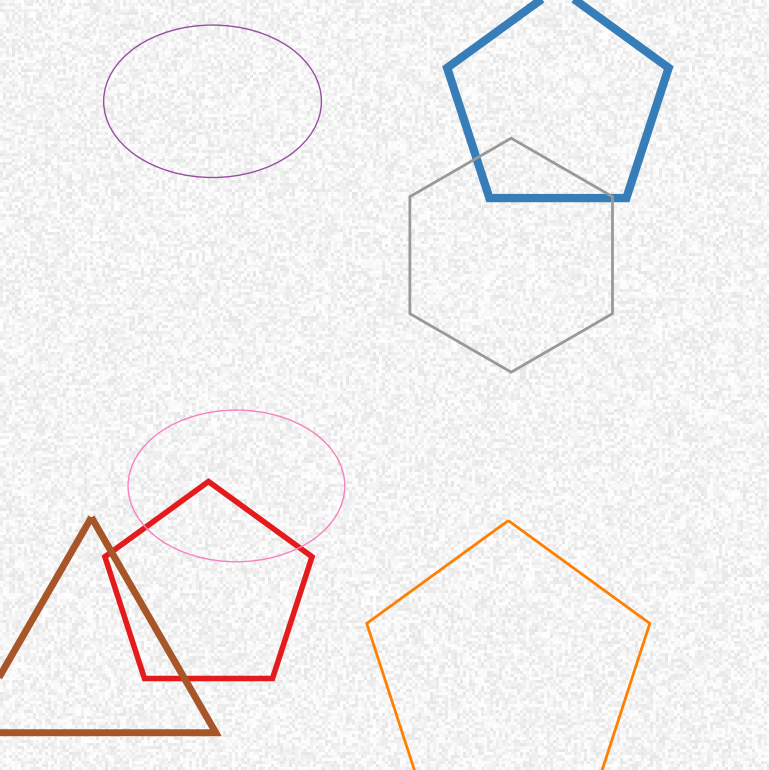[{"shape": "pentagon", "thickness": 2, "radius": 0.71, "center": [0.271, 0.233]}, {"shape": "pentagon", "thickness": 3, "radius": 0.76, "center": [0.725, 0.865]}, {"shape": "oval", "thickness": 0.5, "radius": 0.71, "center": [0.276, 0.868]}, {"shape": "pentagon", "thickness": 1, "radius": 0.97, "center": [0.66, 0.131]}, {"shape": "triangle", "thickness": 2.5, "radius": 0.93, "center": [0.119, 0.142]}, {"shape": "oval", "thickness": 0.5, "radius": 0.7, "center": [0.307, 0.369]}, {"shape": "hexagon", "thickness": 1, "radius": 0.76, "center": [0.664, 0.669]}]